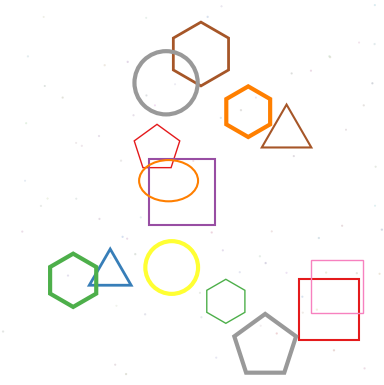[{"shape": "square", "thickness": 1.5, "radius": 0.39, "center": [0.855, 0.196]}, {"shape": "pentagon", "thickness": 1, "radius": 0.31, "center": [0.408, 0.615]}, {"shape": "triangle", "thickness": 2, "radius": 0.31, "center": [0.286, 0.29]}, {"shape": "hexagon", "thickness": 3, "radius": 0.35, "center": [0.19, 0.272]}, {"shape": "hexagon", "thickness": 1, "radius": 0.29, "center": [0.587, 0.217]}, {"shape": "square", "thickness": 1.5, "radius": 0.43, "center": [0.472, 0.502]}, {"shape": "oval", "thickness": 1.5, "radius": 0.38, "center": [0.438, 0.531]}, {"shape": "hexagon", "thickness": 3, "radius": 0.33, "center": [0.645, 0.71]}, {"shape": "circle", "thickness": 3, "radius": 0.34, "center": [0.446, 0.305]}, {"shape": "hexagon", "thickness": 2, "radius": 0.41, "center": [0.522, 0.86]}, {"shape": "triangle", "thickness": 1.5, "radius": 0.37, "center": [0.744, 0.654]}, {"shape": "square", "thickness": 1, "radius": 0.34, "center": [0.875, 0.256]}, {"shape": "circle", "thickness": 3, "radius": 0.41, "center": [0.431, 0.785]}, {"shape": "pentagon", "thickness": 3, "radius": 0.42, "center": [0.689, 0.1]}]